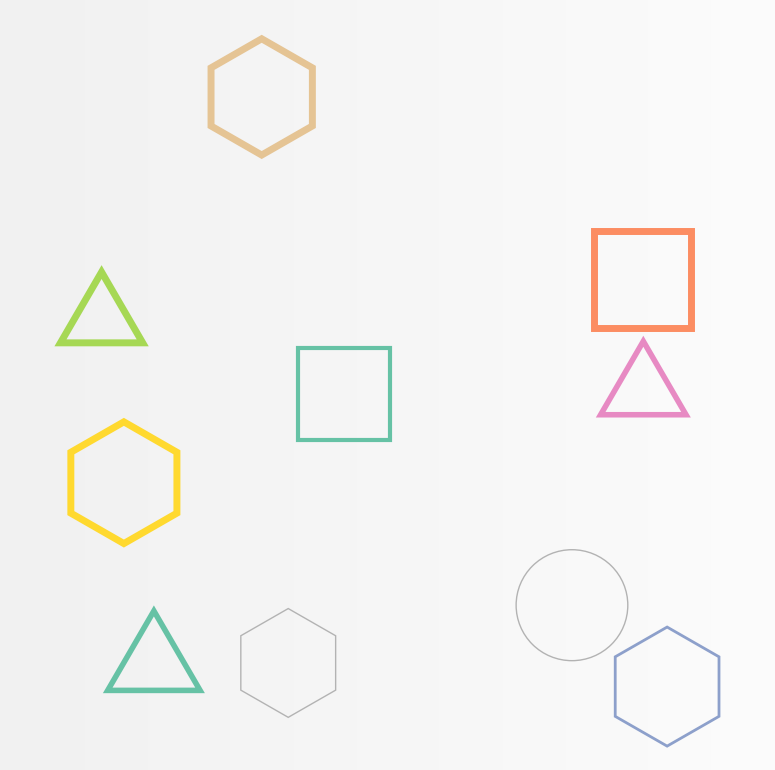[{"shape": "triangle", "thickness": 2, "radius": 0.34, "center": [0.199, 0.138]}, {"shape": "square", "thickness": 1.5, "radius": 0.3, "center": [0.444, 0.488]}, {"shape": "square", "thickness": 2.5, "radius": 0.32, "center": [0.829, 0.637]}, {"shape": "hexagon", "thickness": 1, "radius": 0.39, "center": [0.861, 0.108]}, {"shape": "triangle", "thickness": 2, "radius": 0.32, "center": [0.83, 0.493]}, {"shape": "triangle", "thickness": 2.5, "radius": 0.31, "center": [0.131, 0.585]}, {"shape": "hexagon", "thickness": 2.5, "radius": 0.4, "center": [0.16, 0.373]}, {"shape": "hexagon", "thickness": 2.5, "radius": 0.38, "center": [0.338, 0.874]}, {"shape": "circle", "thickness": 0.5, "radius": 0.36, "center": [0.738, 0.214]}, {"shape": "hexagon", "thickness": 0.5, "radius": 0.35, "center": [0.372, 0.139]}]